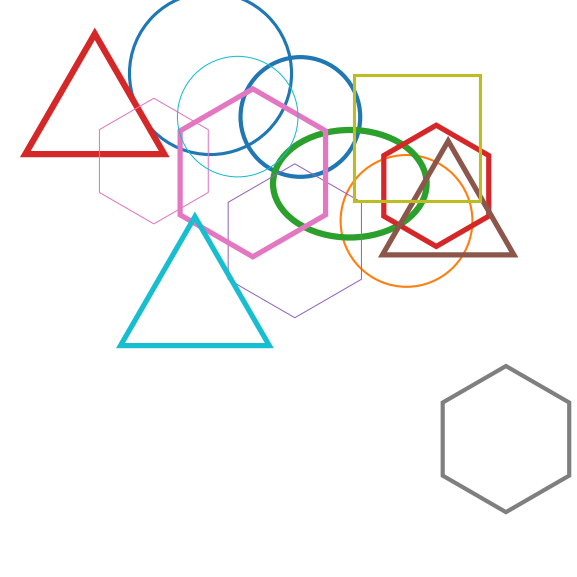[{"shape": "circle", "thickness": 1.5, "radius": 0.7, "center": [0.365, 0.872]}, {"shape": "circle", "thickness": 2, "radius": 0.52, "center": [0.52, 0.797]}, {"shape": "circle", "thickness": 1, "radius": 0.57, "center": [0.704, 0.617]}, {"shape": "oval", "thickness": 3, "radius": 0.66, "center": [0.606, 0.681]}, {"shape": "triangle", "thickness": 3, "radius": 0.69, "center": [0.164, 0.802]}, {"shape": "hexagon", "thickness": 2.5, "radius": 0.52, "center": [0.755, 0.677]}, {"shape": "hexagon", "thickness": 0.5, "radius": 0.67, "center": [0.51, 0.582]}, {"shape": "triangle", "thickness": 2.5, "radius": 0.66, "center": [0.776, 0.624]}, {"shape": "hexagon", "thickness": 0.5, "radius": 0.54, "center": [0.266, 0.72]}, {"shape": "hexagon", "thickness": 2.5, "radius": 0.73, "center": [0.438, 0.7]}, {"shape": "hexagon", "thickness": 2, "radius": 0.63, "center": [0.876, 0.239]}, {"shape": "square", "thickness": 1.5, "radius": 0.54, "center": [0.721, 0.76]}, {"shape": "circle", "thickness": 0.5, "radius": 0.52, "center": [0.412, 0.797]}, {"shape": "triangle", "thickness": 2.5, "radius": 0.74, "center": [0.337, 0.475]}]